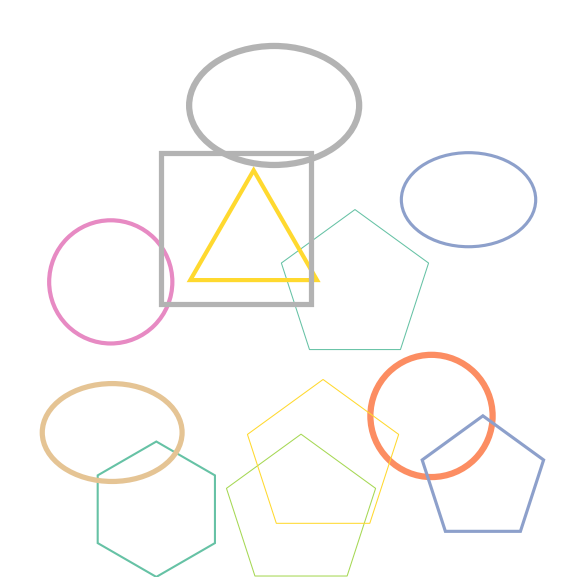[{"shape": "hexagon", "thickness": 1, "radius": 0.59, "center": [0.271, 0.117]}, {"shape": "pentagon", "thickness": 0.5, "radius": 0.67, "center": [0.615, 0.502]}, {"shape": "circle", "thickness": 3, "radius": 0.53, "center": [0.747, 0.279]}, {"shape": "pentagon", "thickness": 1.5, "radius": 0.55, "center": [0.836, 0.169]}, {"shape": "oval", "thickness": 1.5, "radius": 0.58, "center": [0.811, 0.653]}, {"shape": "circle", "thickness": 2, "radius": 0.53, "center": [0.192, 0.511]}, {"shape": "pentagon", "thickness": 0.5, "radius": 0.68, "center": [0.521, 0.112]}, {"shape": "triangle", "thickness": 2, "radius": 0.63, "center": [0.439, 0.577]}, {"shape": "pentagon", "thickness": 0.5, "radius": 0.69, "center": [0.559, 0.204]}, {"shape": "oval", "thickness": 2.5, "radius": 0.61, "center": [0.194, 0.25]}, {"shape": "square", "thickness": 2.5, "radius": 0.65, "center": [0.409, 0.603]}, {"shape": "oval", "thickness": 3, "radius": 0.74, "center": [0.475, 0.817]}]